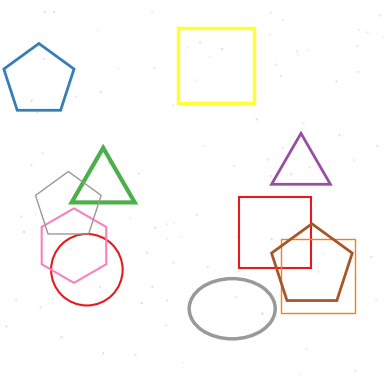[{"shape": "square", "thickness": 1.5, "radius": 0.47, "center": [0.714, 0.396]}, {"shape": "circle", "thickness": 1.5, "radius": 0.46, "center": [0.226, 0.299]}, {"shape": "pentagon", "thickness": 2, "radius": 0.48, "center": [0.101, 0.791]}, {"shape": "triangle", "thickness": 3, "radius": 0.47, "center": [0.268, 0.521]}, {"shape": "triangle", "thickness": 2, "radius": 0.44, "center": [0.782, 0.565]}, {"shape": "square", "thickness": 1, "radius": 0.48, "center": [0.825, 0.283]}, {"shape": "square", "thickness": 2.5, "radius": 0.49, "center": [0.561, 0.831]}, {"shape": "pentagon", "thickness": 2, "radius": 0.55, "center": [0.81, 0.309]}, {"shape": "hexagon", "thickness": 1.5, "radius": 0.48, "center": [0.192, 0.362]}, {"shape": "oval", "thickness": 2.5, "radius": 0.56, "center": [0.603, 0.198]}, {"shape": "pentagon", "thickness": 1, "radius": 0.45, "center": [0.177, 0.465]}]